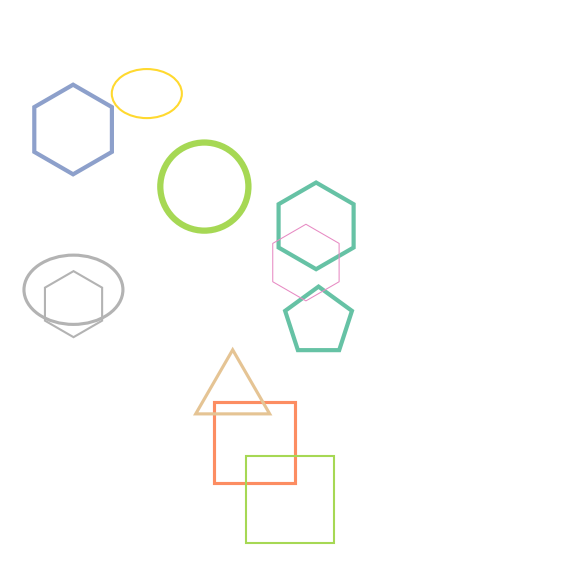[{"shape": "pentagon", "thickness": 2, "radius": 0.3, "center": [0.552, 0.442]}, {"shape": "hexagon", "thickness": 2, "radius": 0.38, "center": [0.547, 0.608]}, {"shape": "square", "thickness": 1.5, "radius": 0.35, "center": [0.44, 0.233]}, {"shape": "hexagon", "thickness": 2, "radius": 0.39, "center": [0.127, 0.775]}, {"shape": "hexagon", "thickness": 0.5, "radius": 0.33, "center": [0.53, 0.544]}, {"shape": "circle", "thickness": 3, "radius": 0.38, "center": [0.354, 0.676]}, {"shape": "square", "thickness": 1, "radius": 0.38, "center": [0.502, 0.134]}, {"shape": "oval", "thickness": 1, "radius": 0.3, "center": [0.254, 0.837]}, {"shape": "triangle", "thickness": 1.5, "radius": 0.37, "center": [0.403, 0.319]}, {"shape": "hexagon", "thickness": 1, "radius": 0.29, "center": [0.127, 0.472]}, {"shape": "oval", "thickness": 1.5, "radius": 0.43, "center": [0.127, 0.497]}]